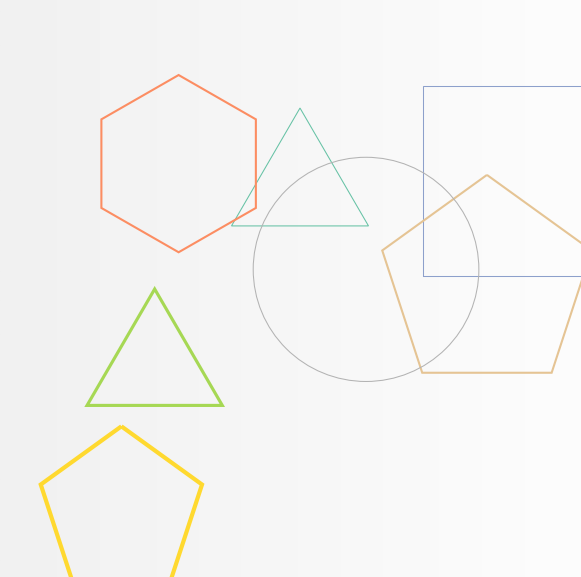[{"shape": "triangle", "thickness": 0.5, "radius": 0.68, "center": [0.516, 0.676]}, {"shape": "hexagon", "thickness": 1, "radius": 0.77, "center": [0.307, 0.716]}, {"shape": "square", "thickness": 0.5, "radius": 0.82, "center": [0.892, 0.685]}, {"shape": "triangle", "thickness": 1.5, "radius": 0.67, "center": [0.266, 0.364]}, {"shape": "pentagon", "thickness": 2, "radius": 0.73, "center": [0.209, 0.115]}, {"shape": "pentagon", "thickness": 1, "radius": 0.95, "center": [0.838, 0.507]}, {"shape": "circle", "thickness": 0.5, "radius": 0.97, "center": [0.63, 0.533]}]